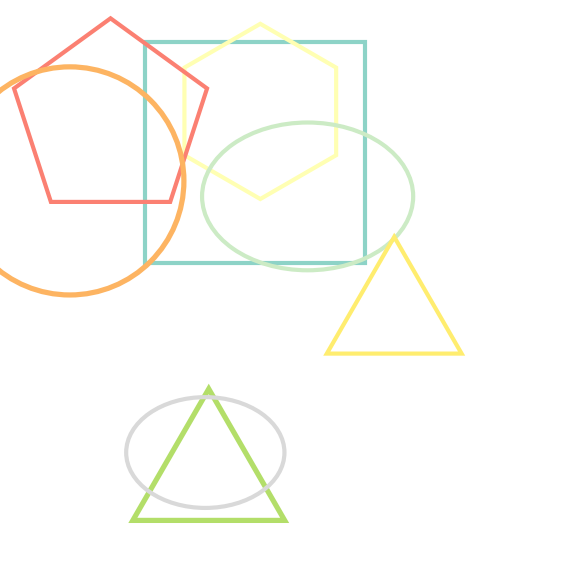[{"shape": "square", "thickness": 2, "radius": 0.95, "center": [0.441, 0.735]}, {"shape": "hexagon", "thickness": 2, "radius": 0.76, "center": [0.451, 0.806]}, {"shape": "pentagon", "thickness": 2, "radius": 0.88, "center": [0.191, 0.792]}, {"shape": "circle", "thickness": 2.5, "radius": 0.99, "center": [0.121, 0.686]}, {"shape": "triangle", "thickness": 2.5, "radius": 0.76, "center": [0.361, 0.174]}, {"shape": "oval", "thickness": 2, "radius": 0.69, "center": [0.356, 0.216]}, {"shape": "oval", "thickness": 2, "radius": 0.91, "center": [0.533, 0.659]}, {"shape": "triangle", "thickness": 2, "radius": 0.67, "center": [0.683, 0.454]}]